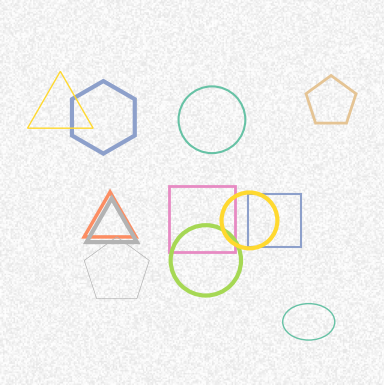[{"shape": "oval", "thickness": 1, "radius": 0.34, "center": [0.802, 0.164]}, {"shape": "circle", "thickness": 1.5, "radius": 0.43, "center": [0.55, 0.689]}, {"shape": "triangle", "thickness": 2.5, "radius": 0.39, "center": [0.286, 0.424]}, {"shape": "square", "thickness": 1.5, "radius": 0.34, "center": [0.713, 0.426]}, {"shape": "hexagon", "thickness": 3, "radius": 0.47, "center": [0.268, 0.695]}, {"shape": "square", "thickness": 2, "radius": 0.43, "center": [0.525, 0.43]}, {"shape": "circle", "thickness": 3, "radius": 0.46, "center": [0.535, 0.324]}, {"shape": "circle", "thickness": 3, "radius": 0.36, "center": [0.648, 0.428]}, {"shape": "triangle", "thickness": 1, "radius": 0.49, "center": [0.157, 0.716]}, {"shape": "pentagon", "thickness": 2, "radius": 0.34, "center": [0.86, 0.735]}, {"shape": "pentagon", "thickness": 0.5, "radius": 0.44, "center": [0.303, 0.296]}, {"shape": "triangle", "thickness": 3, "radius": 0.38, "center": [0.29, 0.409]}]